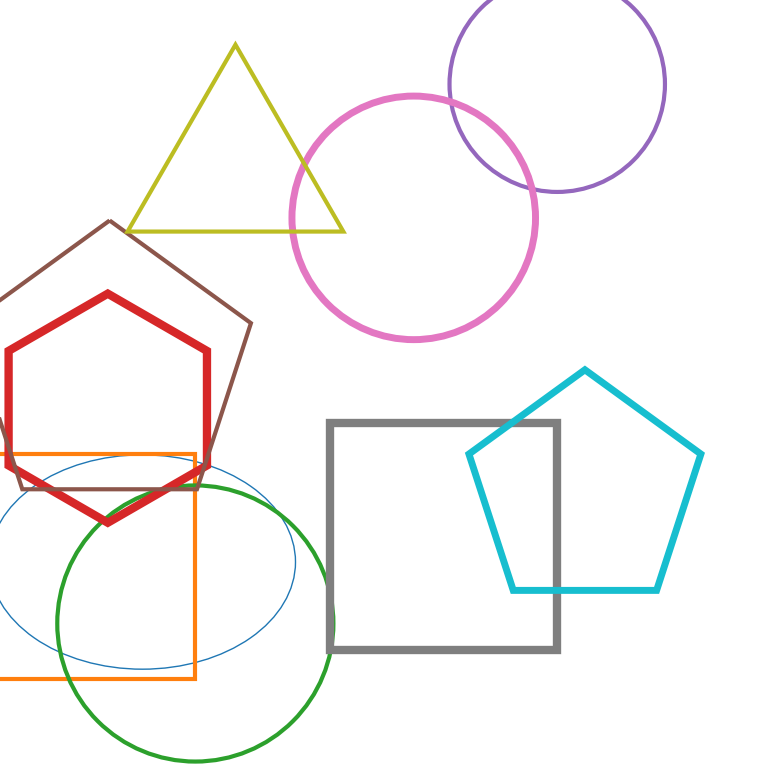[{"shape": "oval", "thickness": 0.5, "radius": 0.99, "center": [0.185, 0.27]}, {"shape": "square", "thickness": 1.5, "radius": 0.73, "center": [0.107, 0.264]}, {"shape": "circle", "thickness": 1.5, "radius": 0.9, "center": [0.254, 0.19]}, {"shape": "hexagon", "thickness": 3, "radius": 0.74, "center": [0.14, 0.47]}, {"shape": "circle", "thickness": 1.5, "radius": 0.7, "center": [0.724, 0.891]}, {"shape": "pentagon", "thickness": 1.5, "radius": 0.96, "center": [0.142, 0.521]}, {"shape": "circle", "thickness": 2.5, "radius": 0.79, "center": [0.537, 0.717]}, {"shape": "square", "thickness": 3, "radius": 0.74, "center": [0.576, 0.303]}, {"shape": "triangle", "thickness": 1.5, "radius": 0.81, "center": [0.306, 0.78]}, {"shape": "pentagon", "thickness": 2.5, "radius": 0.79, "center": [0.76, 0.361]}]